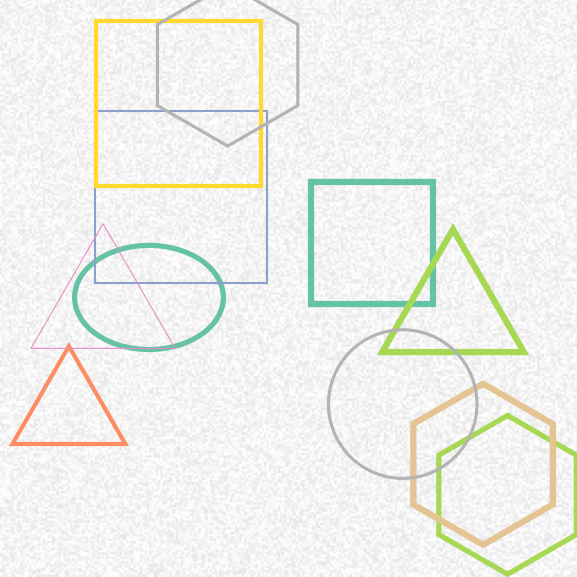[{"shape": "square", "thickness": 3, "radius": 0.52, "center": [0.644, 0.579]}, {"shape": "oval", "thickness": 2.5, "radius": 0.64, "center": [0.258, 0.484]}, {"shape": "triangle", "thickness": 2, "radius": 0.56, "center": [0.119, 0.287]}, {"shape": "square", "thickness": 1, "radius": 0.75, "center": [0.313, 0.657]}, {"shape": "triangle", "thickness": 0.5, "radius": 0.72, "center": [0.179, 0.468]}, {"shape": "triangle", "thickness": 3, "radius": 0.71, "center": [0.784, 0.46]}, {"shape": "hexagon", "thickness": 2.5, "radius": 0.69, "center": [0.879, 0.142]}, {"shape": "square", "thickness": 2, "radius": 0.71, "center": [0.309, 0.82]}, {"shape": "hexagon", "thickness": 3, "radius": 0.7, "center": [0.837, 0.195]}, {"shape": "hexagon", "thickness": 1.5, "radius": 0.7, "center": [0.394, 0.887]}, {"shape": "circle", "thickness": 1.5, "radius": 0.64, "center": [0.697, 0.299]}]